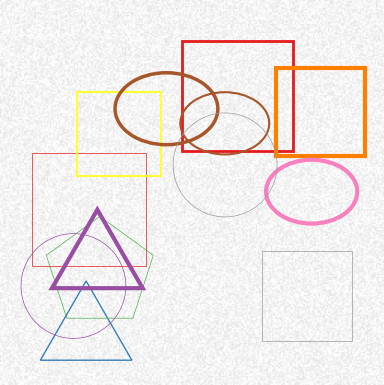[{"shape": "square", "thickness": 2, "radius": 0.72, "center": [0.617, 0.75]}, {"shape": "square", "thickness": 0.5, "radius": 0.74, "center": [0.231, 0.456]}, {"shape": "triangle", "thickness": 1, "radius": 0.69, "center": [0.224, 0.133]}, {"shape": "pentagon", "thickness": 0.5, "radius": 0.73, "center": [0.259, 0.292]}, {"shape": "circle", "thickness": 0.5, "radius": 0.68, "center": [0.191, 0.257]}, {"shape": "triangle", "thickness": 3, "radius": 0.68, "center": [0.253, 0.319]}, {"shape": "square", "thickness": 3, "radius": 0.57, "center": [0.832, 0.709]}, {"shape": "square", "thickness": 1.5, "radius": 0.55, "center": [0.309, 0.652]}, {"shape": "oval", "thickness": 1.5, "radius": 0.58, "center": [0.584, 0.68]}, {"shape": "oval", "thickness": 2.5, "radius": 0.67, "center": [0.432, 0.718]}, {"shape": "oval", "thickness": 3, "radius": 0.59, "center": [0.81, 0.502]}, {"shape": "circle", "thickness": 0.5, "radius": 0.68, "center": [0.585, 0.572]}, {"shape": "square", "thickness": 0.5, "radius": 0.58, "center": [0.798, 0.232]}]